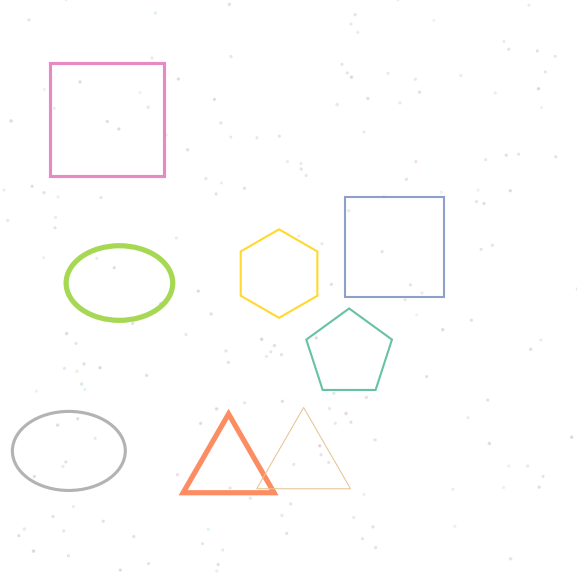[{"shape": "pentagon", "thickness": 1, "radius": 0.39, "center": [0.605, 0.387]}, {"shape": "triangle", "thickness": 2.5, "radius": 0.45, "center": [0.396, 0.191]}, {"shape": "square", "thickness": 1, "radius": 0.43, "center": [0.683, 0.571]}, {"shape": "square", "thickness": 1.5, "radius": 0.49, "center": [0.185, 0.792]}, {"shape": "oval", "thickness": 2.5, "radius": 0.46, "center": [0.207, 0.509]}, {"shape": "hexagon", "thickness": 1, "radius": 0.38, "center": [0.483, 0.525]}, {"shape": "triangle", "thickness": 0.5, "radius": 0.47, "center": [0.526, 0.2]}, {"shape": "oval", "thickness": 1.5, "radius": 0.49, "center": [0.119, 0.218]}]